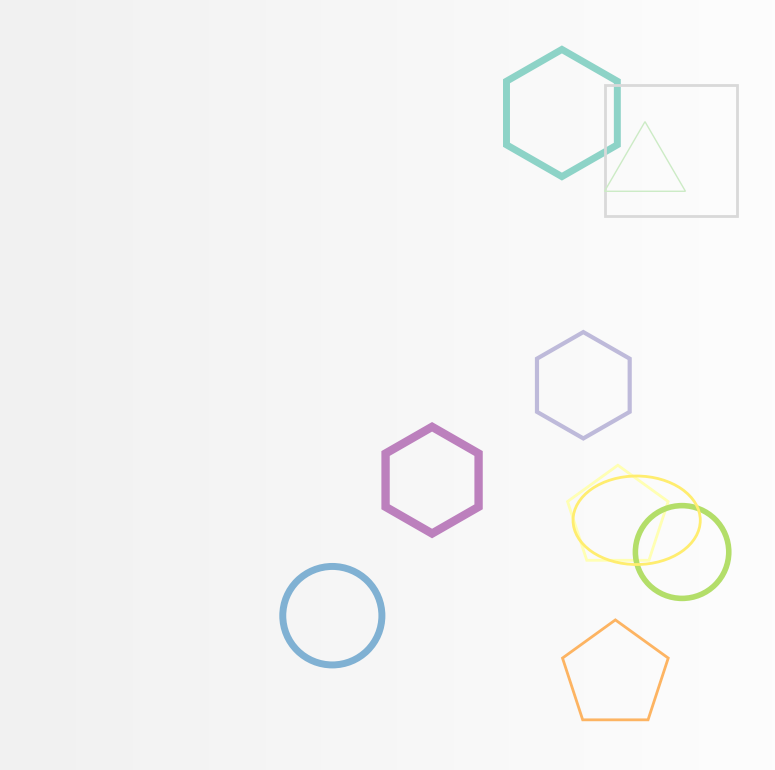[{"shape": "hexagon", "thickness": 2.5, "radius": 0.41, "center": [0.725, 0.853]}, {"shape": "pentagon", "thickness": 1, "radius": 0.34, "center": [0.797, 0.328]}, {"shape": "hexagon", "thickness": 1.5, "radius": 0.35, "center": [0.753, 0.5]}, {"shape": "circle", "thickness": 2.5, "radius": 0.32, "center": [0.429, 0.2]}, {"shape": "pentagon", "thickness": 1, "radius": 0.36, "center": [0.794, 0.123]}, {"shape": "circle", "thickness": 2, "radius": 0.3, "center": [0.88, 0.283]}, {"shape": "square", "thickness": 1, "radius": 0.42, "center": [0.866, 0.805]}, {"shape": "hexagon", "thickness": 3, "radius": 0.35, "center": [0.558, 0.376]}, {"shape": "triangle", "thickness": 0.5, "radius": 0.3, "center": [0.832, 0.782]}, {"shape": "oval", "thickness": 1, "radius": 0.41, "center": [0.821, 0.324]}]